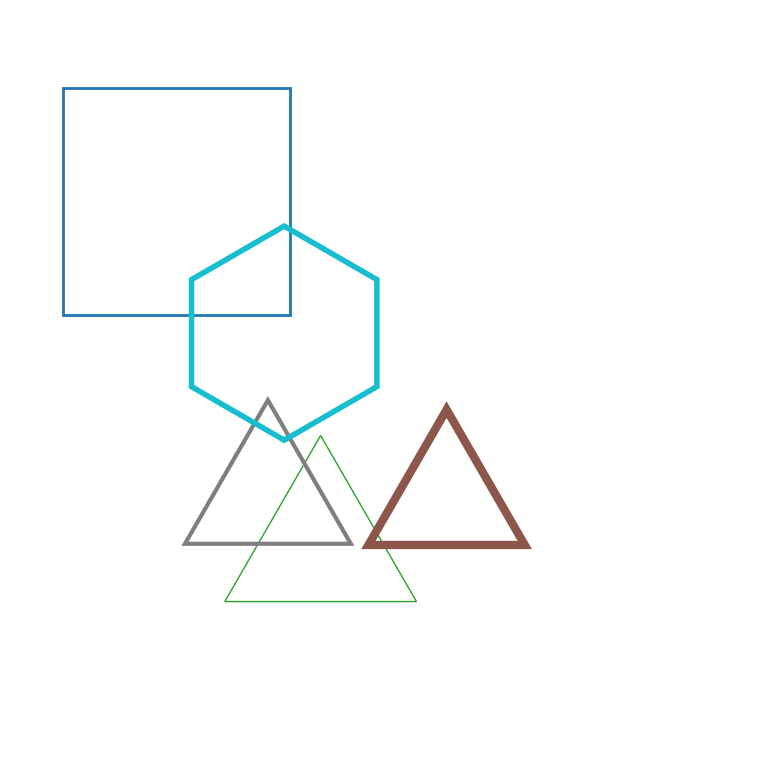[{"shape": "square", "thickness": 1, "radius": 0.74, "center": [0.229, 0.738]}, {"shape": "triangle", "thickness": 0.5, "radius": 0.72, "center": [0.416, 0.291]}, {"shape": "triangle", "thickness": 3, "radius": 0.59, "center": [0.58, 0.351]}, {"shape": "triangle", "thickness": 1.5, "radius": 0.62, "center": [0.348, 0.356]}, {"shape": "hexagon", "thickness": 2, "radius": 0.69, "center": [0.369, 0.567]}]